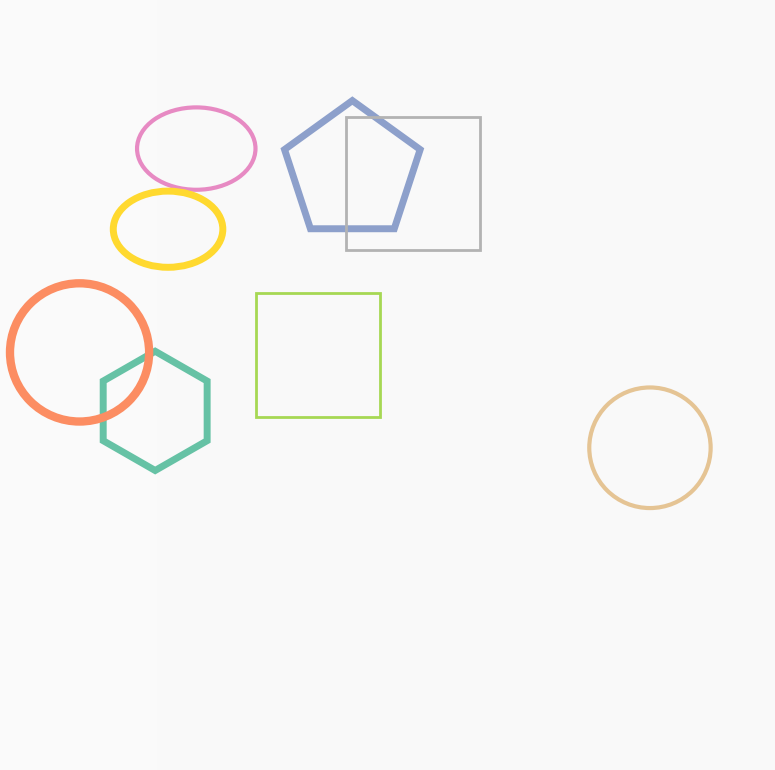[{"shape": "hexagon", "thickness": 2.5, "radius": 0.39, "center": [0.2, 0.466]}, {"shape": "circle", "thickness": 3, "radius": 0.45, "center": [0.103, 0.542]}, {"shape": "pentagon", "thickness": 2.5, "radius": 0.46, "center": [0.455, 0.777]}, {"shape": "oval", "thickness": 1.5, "radius": 0.38, "center": [0.253, 0.807]}, {"shape": "square", "thickness": 1, "radius": 0.4, "center": [0.411, 0.539]}, {"shape": "oval", "thickness": 2.5, "radius": 0.35, "center": [0.217, 0.702]}, {"shape": "circle", "thickness": 1.5, "radius": 0.39, "center": [0.839, 0.418]}, {"shape": "square", "thickness": 1, "radius": 0.43, "center": [0.533, 0.762]}]